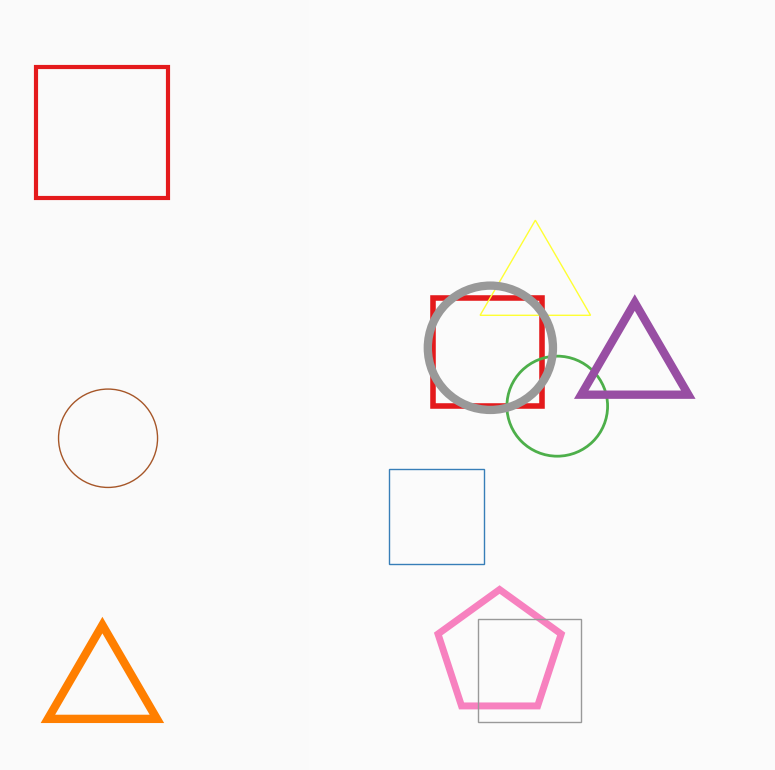[{"shape": "square", "thickness": 1.5, "radius": 0.43, "center": [0.132, 0.828]}, {"shape": "square", "thickness": 2, "radius": 0.35, "center": [0.629, 0.543]}, {"shape": "square", "thickness": 0.5, "radius": 0.31, "center": [0.563, 0.329]}, {"shape": "circle", "thickness": 1, "radius": 0.32, "center": [0.719, 0.473]}, {"shape": "triangle", "thickness": 3, "radius": 0.4, "center": [0.819, 0.527]}, {"shape": "triangle", "thickness": 3, "radius": 0.41, "center": [0.132, 0.107]}, {"shape": "triangle", "thickness": 0.5, "radius": 0.41, "center": [0.691, 0.632]}, {"shape": "circle", "thickness": 0.5, "radius": 0.32, "center": [0.139, 0.431]}, {"shape": "pentagon", "thickness": 2.5, "radius": 0.42, "center": [0.645, 0.151]}, {"shape": "square", "thickness": 0.5, "radius": 0.33, "center": [0.683, 0.129]}, {"shape": "circle", "thickness": 3, "radius": 0.4, "center": [0.633, 0.548]}]